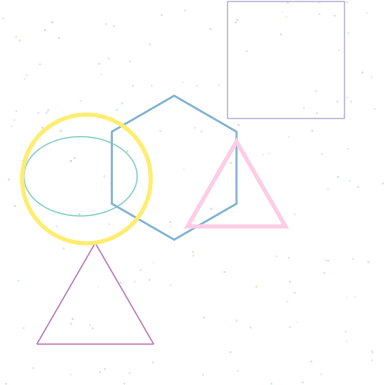[{"shape": "oval", "thickness": 1, "radius": 0.74, "center": [0.209, 0.542]}, {"shape": "square", "thickness": 1, "radius": 0.76, "center": [0.742, 0.846]}, {"shape": "hexagon", "thickness": 1.5, "radius": 0.93, "center": [0.452, 0.564]}, {"shape": "triangle", "thickness": 3, "radius": 0.73, "center": [0.614, 0.485]}, {"shape": "triangle", "thickness": 1, "radius": 0.88, "center": [0.247, 0.194]}, {"shape": "circle", "thickness": 3, "radius": 0.84, "center": [0.224, 0.535]}]